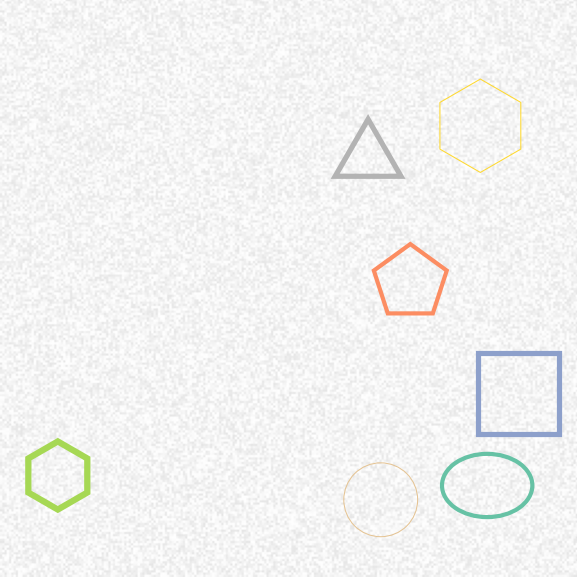[{"shape": "oval", "thickness": 2, "radius": 0.39, "center": [0.844, 0.158]}, {"shape": "pentagon", "thickness": 2, "radius": 0.33, "center": [0.71, 0.51]}, {"shape": "square", "thickness": 2.5, "radius": 0.35, "center": [0.899, 0.318]}, {"shape": "hexagon", "thickness": 3, "radius": 0.29, "center": [0.1, 0.176]}, {"shape": "hexagon", "thickness": 0.5, "radius": 0.4, "center": [0.832, 0.781]}, {"shape": "circle", "thickness": 0.5, "radius": 0.32, "center": [0.659, 0.134]}, {"shape": "triangle", "thickness": 2.5, "radius": 0.33, "center": [0.637, 0.727]}]